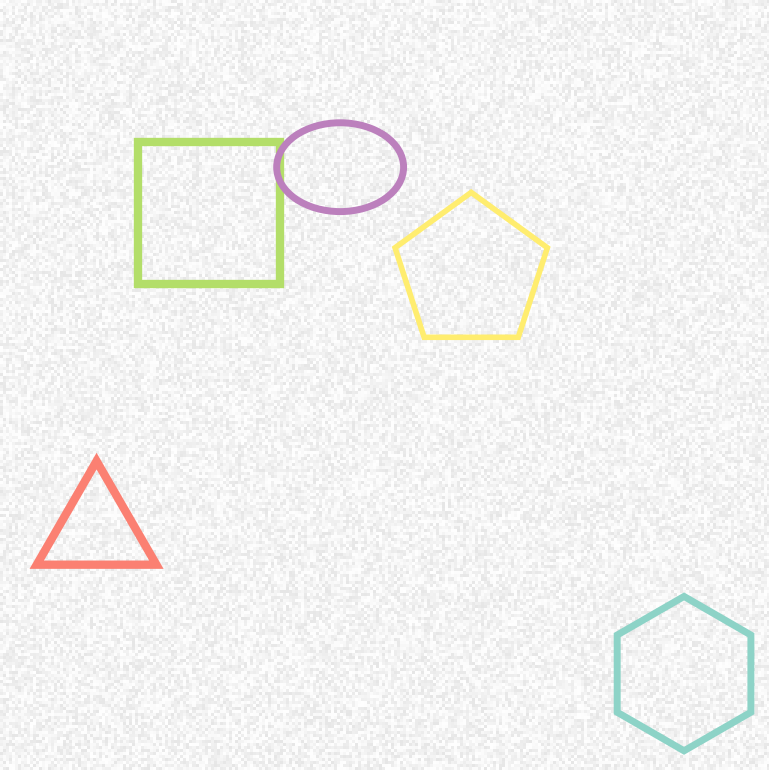[{"shape": "hexagon", "thickness": 2.5, "radius": 0.5, "center": [0.888, 0.125]}, {"shape": "triangle", "thickness": 3, "radius": 0.45, "center": [0.125, 0.311]}, {"shape": "square", "thickness": 3, "radius": 0.46, "center": [0.272, 0.723]}, {"shape": "oval", "thickness": 2.5, "radius": 0.41, "center": [0.442, 0.783]}, {"shape": "pentagon", "thickness": 2, "radius": 0.52, "center": [0.612, 0.646]}]